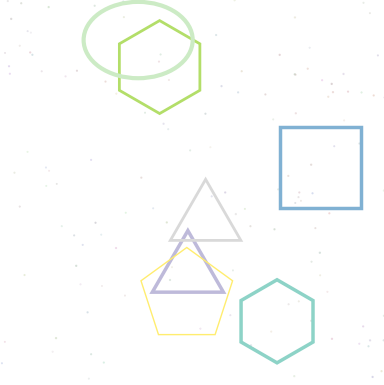[{"shape": "hexagon", "thickness": 2.5, "radius": 0.54, "center": [0.72, 0.165]}, {"shape": "triangle", "thickness": 2.5, "radius": 0.53, "center": [0.488, 0.294]}, {"shape": "square", "thickness": 2.5, "radius": 0.52, "center": [0.833, 0.565]}, {"shape": "hexagon", "thickness": 2, "radius": 0.6, "center": [0.415, 0.826]}, {"shape": "triangle", "thickness": 2, "radius": 0.53, "center": [0.534, 0.428]}, {"shape": "oval", "thickness": 3, "radius": 0.71, "center": [0.359, 0.896]}, {"shape": "pentagon", "thickness": 1, "radius": 0.63, "center": [0.485, 0.232]}]